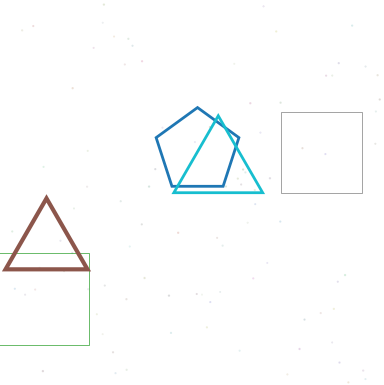[{"shape": "pentagon", "thickness": 2, "radius": 0.57, "center": [0.513, 0.608]}, {"shape": "square", "thickness": 0.5, "radius": 0.6, "center": [0.11, 0.224]}, {"shape": "triangle", "thickness": 3, "radius": 0.61, "center": [0.121, 0.362]}, {"shape": "square", "thickness": 0.5, "radius": 0.53, "center": [0.835, 0.603]}, {"shape": "triangle", "thickness": 2, "radius": 0.67, "center": [0.567, 0.566]}]